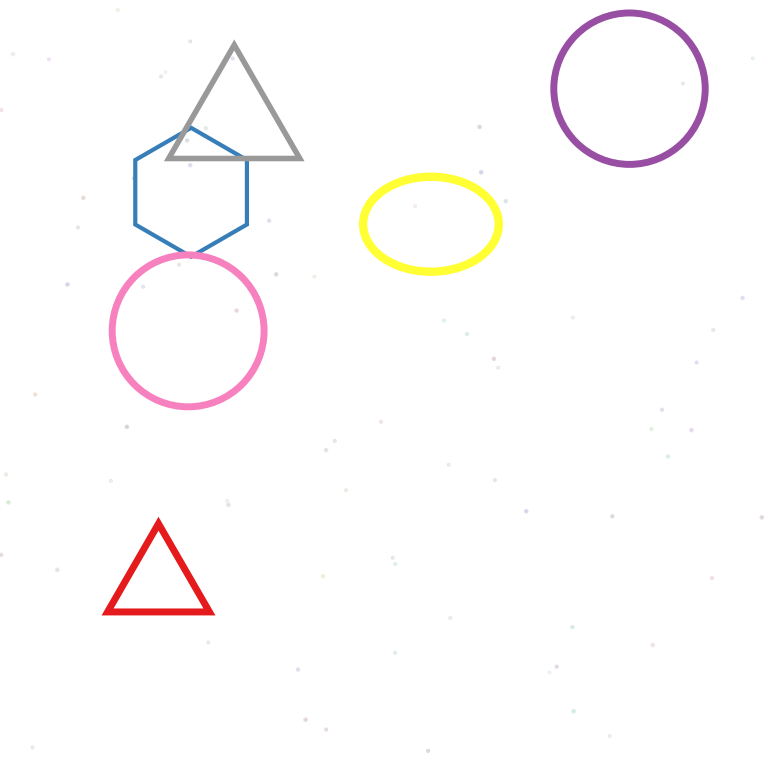[{"shape": "triangle", "thickness": 2.5, "radius": 0.38, "center": [0.206, 0.243]}, {"shape": "hexagon", "thickness": 1.5, "radius": 0.42, "center": [0.248, 0.75]}, {"shape": "circle", "thickness": 2.5, "radius": 0.49, "center": [0.818, 0.885]}, {"shape": "oval", "thickness": 3, "radius": 0.44, "center": [0.56, 0.709]}, {"shape": "circle", "thickness": 2.5, "radius": 0.49, "center": [0.244, 0.57]}, {"shape": "triangle", "thickness": 2, "radius": 0.49, "center": [0.304, 0.843]}]